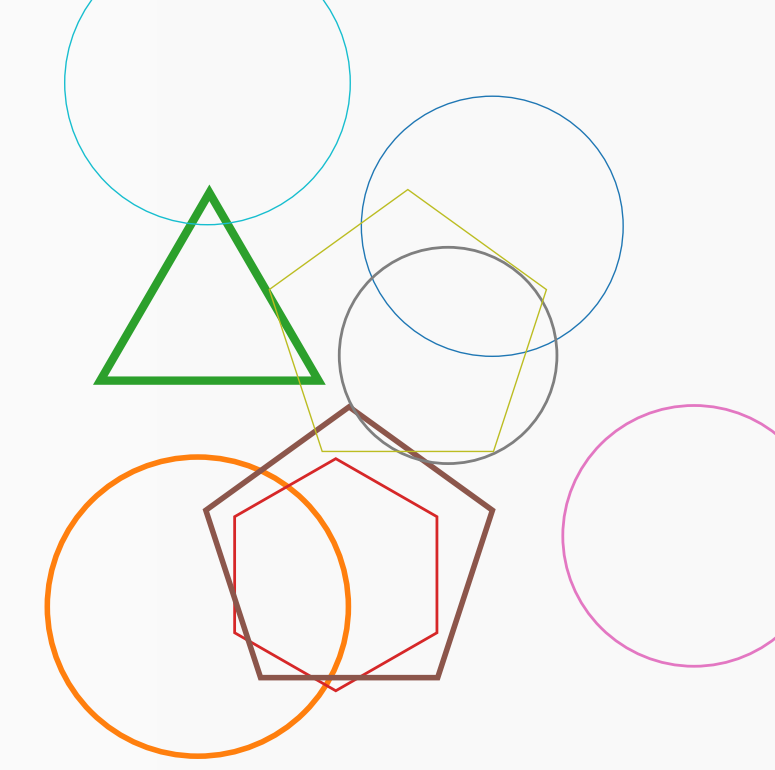[{"shape": "circle", "thickness": 0.5, "radius": 0.84, "center": [0.635, 0.706]}, {"shape": "circle", "thickness": 2, "radius": 0.97, "center": [0.255, 0.212]}, {"shape": "triangle", "thickness": 3, "radius": 0.81, "center": [0.27, 0.587]}, {"shape": "hexagon", "thickness": 1, "radius": 0.75, "center": [0.433, 0.254]}, {"shape": "pentagon", "thickness": 2, "radius": 0.97, "center": [0.45, 0.277]}, {"shape": "circle", "thickness": 1, "radius": 0.85, "center": [0.896, 0.304]}, {"shape": "circle", "thickness": 1, "radius": 0.7, "center": [0.578, 0.538]}, {"shape": "pentagon", "thickness": 0.5, "radius": 0.94, "center": [0.526, 0.566]}, {"shape": "circle", "thickness": 0.5, "radius": 0.92, "center": [0.268, 0.892]}]